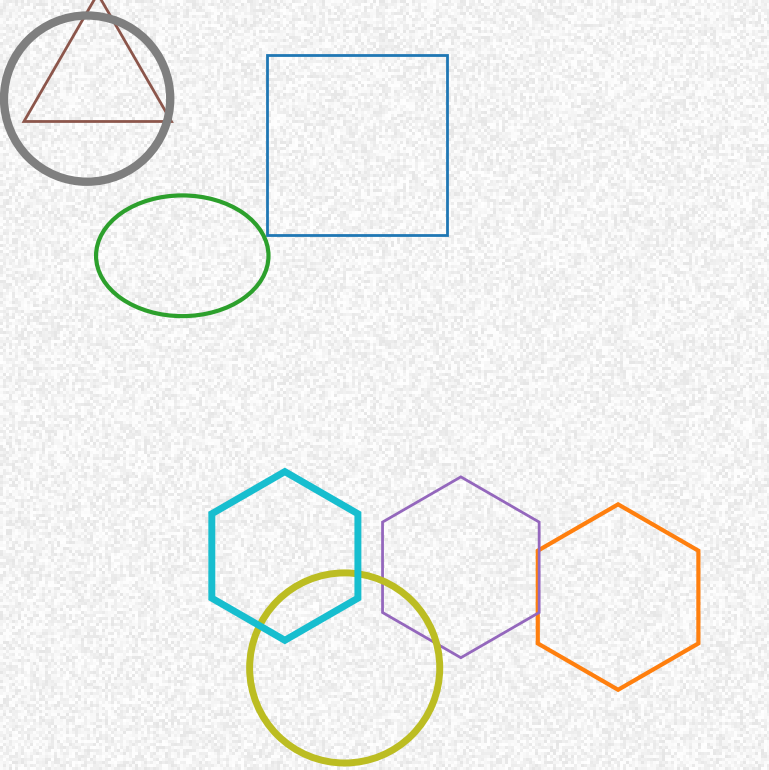[{"shape": "square", "thickness": 1, "radius": 0.58, "center": [0.464, 0.811]}, {"shape": "hexagon", "thickness": 1.5, "radius": 0.6, "center": [0.803, 0.225]}, {"shape": "oval", "thickness": 1.5, "radius": 0.56, "center": [0.237, 0.668]}, {"shape": "hexagon", "thickness": 1, "radius": 0.59, "center": [0.599, 0.263]}, {"shape": "triangle", "thickness": 1, "radius": 0.55, "center": [0.127, 0.898]}, {"shape": "circle", "thickness": 3, "radius": 0.54, "center": [0.113, 0.872]}, {"shape": "circle", "thickness": 2.5, "radius": 0.62, "center": [0.448, 0.133]}, {"shape": "hexagon", "thickness": 2.5, "radius": 0.55, "center": [0.37, 0.278]}]